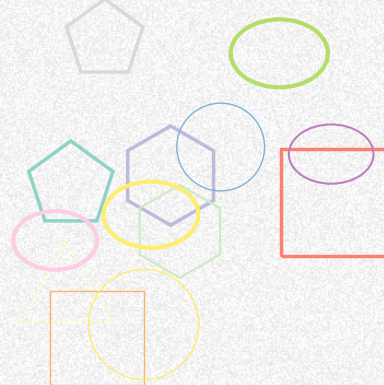[{"shape": "pentagon", "thickness": 2.5, "radius": 0.57, "center": [0.184, 0.519]}, {"shape": "triangle", "thickness": 0.5, "radius": 0.69, "center": [0.171, 0.236]}, {"shape": "hexagon", "thickness": 2.5, "radius": 0.64, "center": [0.443, 0.544]}, {"shape": "square", "thickness": 2.5, "radius": 0.69, "center": [0.869, 0.473]}, {"shape": "circle", "thickness": 1, "radius": 0.57, "center": [0.573, 0.618]}, {"shape": "square", "thickness": 1, "radius": 0.61, "center": [0.252, 0.123]}, {"shape": "oval", "thickness": 3, "radius": 0.63, "center": [0.725, 0.861]}, {"shape": "oval", "thickness": 3, "radius": 0.54, "center": [0.143, 0.375]}, {"shape": "pentagon", "thickness": 2.5, "radius": 0.52, "center": [0.272, 0.898]}, {"shape": "oval", "thickness": 1.5, "radius": 0.55, "center": [0.86, 0.6]}, {"shape": "hexagon", "thickness": 1.5, "radius": 0.6, "center": [0.467, 0.399]}, {"shape": "circle", "thickness": 1, "radius": 0.72, "center": [0.373, 0.157]}, {"shape": "oval", "thickness": 3, "radius": 0.61, "center": [0.392, 0.442]}]